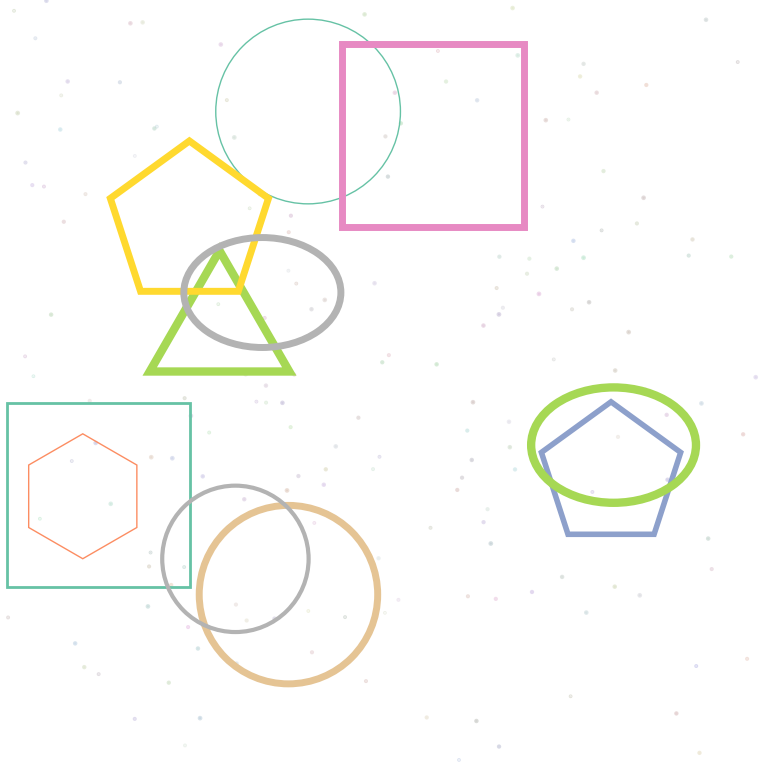[{"shape": "square", "thickness": 1, "radius": 0.6, "center": [0.128, 0.357]}, {"shape": "circle", "thickness": 0.5, "radius": 0.6, "center": [0.4, 0.855]}, {"shape": "hexagon", "thickness": 0.5, "radius": 0.41, "center": [0.107, 0.355]}, {"shape": "pentagon", "thickness": 2, "radius": 0.48, "center": [0.794, 0.383]}, {"shape": "square", "thickness": 2.5, "radius": 0.59, "center": [0.562, 0.824]}, {"shape": "triangle", "thickness": 3, "radius": 0.52, "center": [0.285, 0.57]}, {"shape": "oval", "thickness": 3, "radius": 0.54, "center": [0.797, 0.422]}, {"shape": "pentagon", "thickness": 2.5, "radius": 0.54, "center": [0.246, 0.709]}, {"shape": "circle", "thickness": 2.5, "radius": 0.58, "center": [0.375, 0.228]}, {"shape": "oval", "thickness": 2.5, "radius": 0.51, "center": [0.341, 0.62]}, {"shape": "circle", "thickness": 1.5, "radius": 0.48, "center": [0.306, 0.274]}]